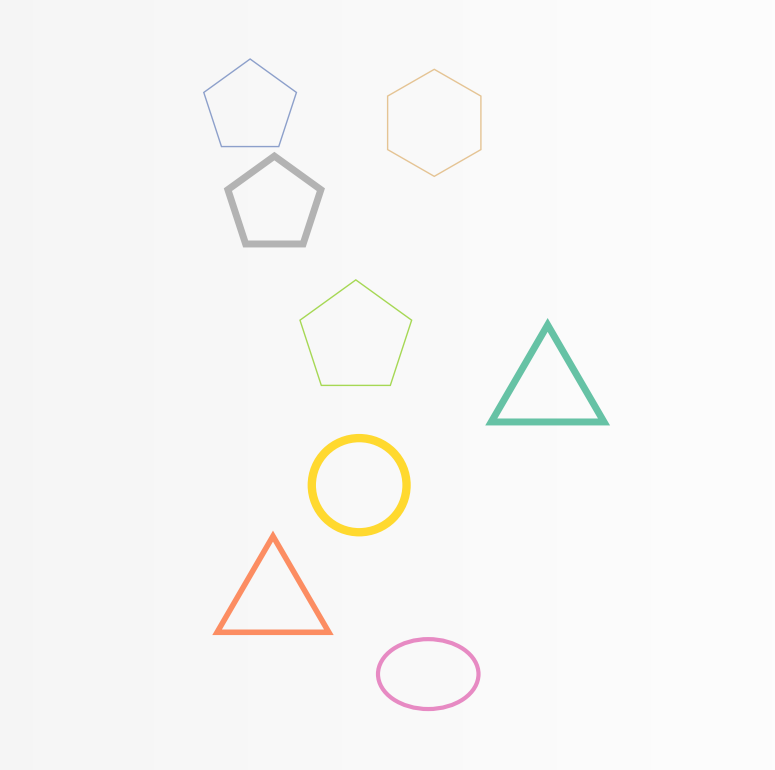[{"shape": "triangle", "thickness": 2.5, "radius": 0.42, "center": [0.707, 0.494]}, {"shape": "triangle", "thickness": 2, "radius": 0.42, "center": [0.352, 0.22]}, {"shape": "pentagon", "thickness": 0.5, "radius": 0.31, "center": [0.323, 0.861]}, {"shape": "oval", "thickness": 1.5, "radius": 0.32, "center": [0.553, 0.125]}, {"shape": "pentagon", "thickness": 0.5, "radius": 0.38, "center": [0.459, 0.561]}, {"shape": "circle", "thickness": 3, "radius": 0.31, "center": [0.463, 0.37]}, {"shape": "hexagon", "thickness": 0.5, "radius": 0.35, "center": [0.56, 0.84]}, {"shape": "pentagon", "thickness": 2.5, "radius": 0.32, "center": [0.354, 0.734]}]